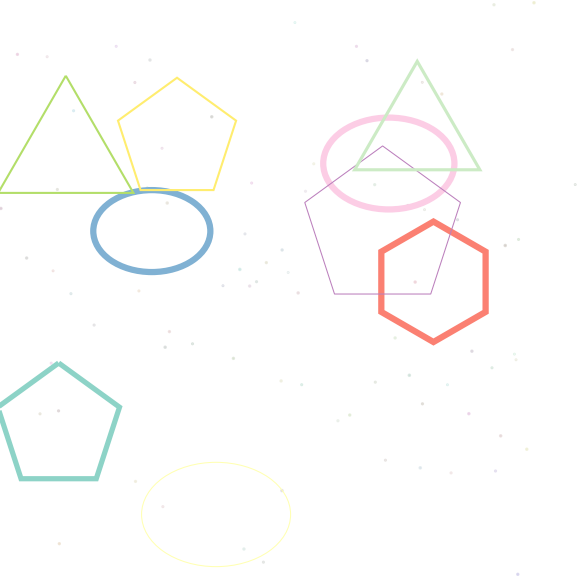[{"shape": "pentagon", "thickness": 2.5, "radius": 0.55, "center": [0.102, 0.26]}, {"shape": "oval", "thickness": 0.5, "radius": 0.65, "center": [0.374, 0.108]}, {"shape": "hexagon", "thickness": 3, "radius": 0.52, "center": [0.751, 0.511]}, {"shape": "oval", "thickness": 3, "radius": 0.51, "center": [0.263, 0.599]}, {"shape": "triangle", "thickness": 1, "radius": 0.68, "center": [0.114, 0.733]}, {"shape": "oval", "thickness": 3, "radius": 0.57, "center": [0.673, 0.716]}, {"shape": "pentagon", "thickness": 0.5, "radius": 0.71, "center": [0.663, 0.605]}, {"shape": "triangle", "thickness": 1.5, "radius": 0.63, "center": [0.723, 0.768]}, {"shape": "pentagon", "thickness": 1, "radius": 0.54, "center": [0.307, 0.757]}]